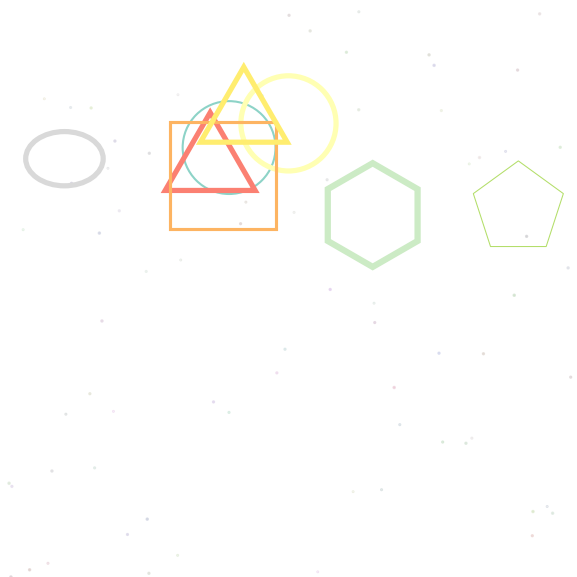[{"shape": "circle", "thickness": 1, "radius": 0.4, "center": [0.397, 0.744]}, {"shape": "circle", "thickness": 2.5, "radius": 0.41, "center": [0.499, 0.786]}, {"shape": "triangle", "thickness": 2.5, "radius": 0.45, "center": [0.364, 0.714]}, {"shape": "square", "thickness": 1.5, "radius": 0.46, "center": [0.386, 0.695]}, {"shape": "pentagon", "thickness": 0.5, "radius": 0.41, "center": [0.898, 0.639]}, {"shape": "oval", "thickness": 2.5, "radius": 0.34, "center": [0.112, 0.724]}, {"shape": "hexagon", "thickness": 3, "radius": 0.45, "center": [0.645, 0.627]}, {"shape": "triangle", "thickness": 2.5, "radius": 0.43, "center": [0.422, 0.796]}]